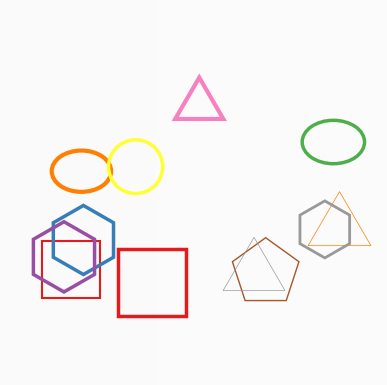[{"shape": "square", "thickness": 2.5, "radius": 0.44, "center": [0.392, 0.266]}, {"shape": "square", "thickness": 1.5, "radius": 0.38, "center": [0.184, 0.3]}, {"shape": "hexagon", "thickness": 2.5, "radius": 0.45, "center": [0.215, 0.377]}, {"shape": "oval", "thickness": 2.5, "radius": 0.4, "center": [0.86, 0.631]}, {"shape": "hexagon", "thickness": 2.5, "radius": 0.46, "center": [0.165, 0.333]}, {"shape": "triangle", "thickness": 0.5, "radius": 0.47, "center": [0.876, 0.409]}, {"shape": "oval", "thickness": 3, "radius": 0.38, "center": [0.21, 0.555]}, {"shape": "circle", "thickness": 2.5, "radius": 0.35, "center": [0.35, 0.567]}, {"shape": "pentagon", "thickness": 1, "radius": 0.45, "center": [0.686, 0.292]}, {"shape": "triangle", "thickness": 3, "radius": 0.36, "center": [0.514, 0.727]}, {"shape": "triangle", "thickness": 0.5, "radius": 0.46, "center": [0.656, 0.291]}, {"shape": "hexagon", "thickness": 2, "radius": 0.37, "center": [0.838, 0.404]}]